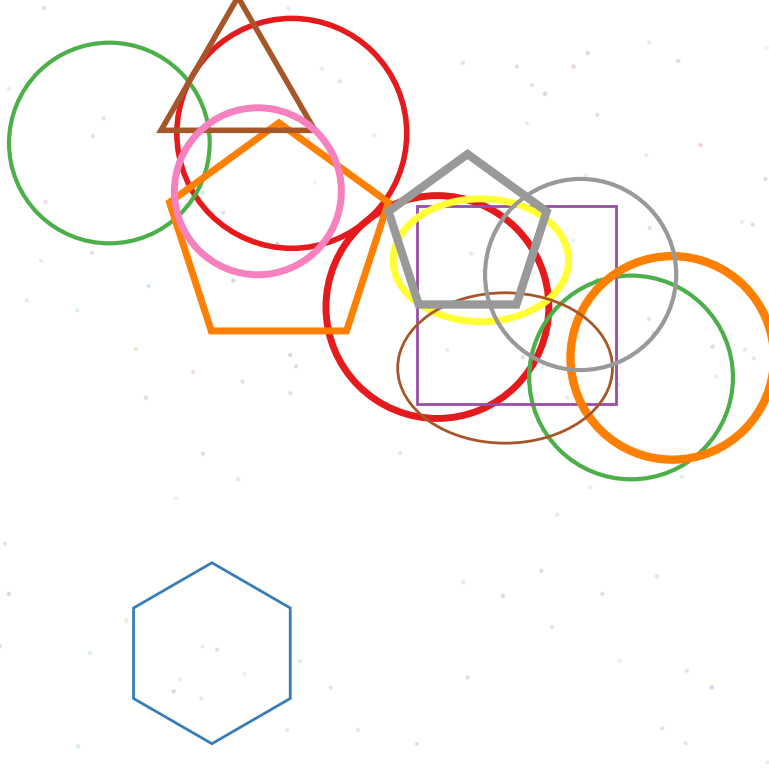[{"shape": "circle", "thickness": 2, "radius": 0.75, "center": [0.379, 0.827]}, {"shape": "circle", "thickness": 2.5, "radius": 0.72, "center": [0.568, 0.601]}, {"shape": "hexagon", "thickness": 1, "radius": 0.59, "center": [0.275, 0.152]}, {"shape": "circle", "thickness": 1.5, "radius": 0.66, "center": [0.82, 0.51]}, {"shape": "circle", "thickness": 1.5, "radius": 0.65, "center": [0.142, 0.814]}, {"shape": "square", "thickness": 1, "radius": 0.65, "center": [0.671, 0.604]}, {"shape": "pentagon", "thickness": 2.5, "radius": 0.75, "center": [0.362, 0.691]}, {"shape": "circle", "thickness": 3, "radius": 0.66, "center": [0.873, 0.535]}, {"shape": "oval", "thickness": 2.5, "radius": 0.57, "center": [0.625, 0.662]}, {"shape": "triangle", "thickness": 2, "radius": 0.58, "center": [0.309, 0.888]}, {"shape": "oval", "thickness": 1, "radius": 0.7, "center": [0.656, 0.522]}, {"shape": "circle", "thickness": 2.5, "radius": 0.54, "center": [0.335, 0.752]}, {"shape": "pentagon", "thickness": 3, "radius": 0.54, "center": [0.607, 0.692]}, {"shape": "circle", "thickness": 1.5, "radius": 0.62, "center": [0.754, 0.644]}]